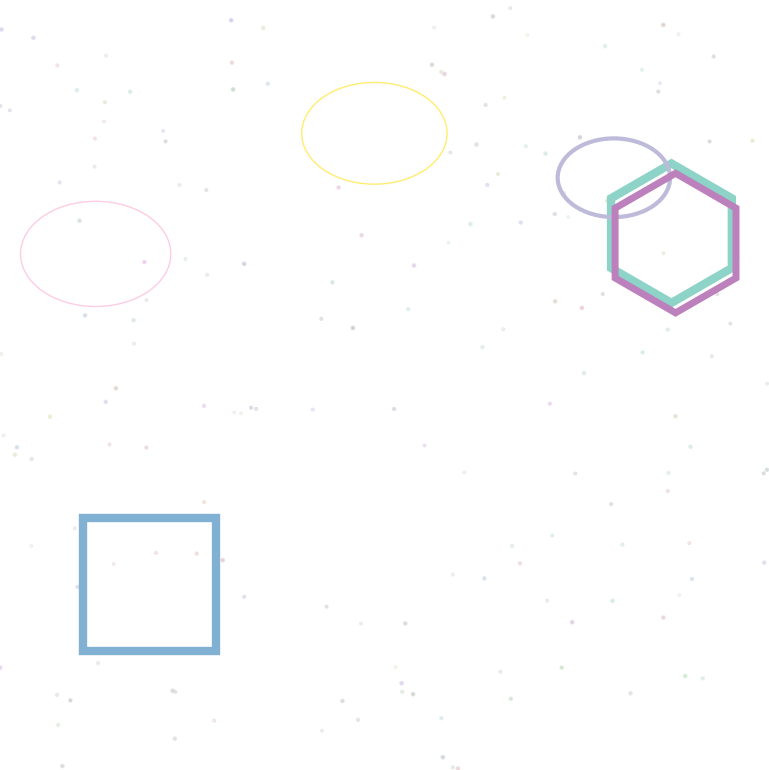[{"shape": "hexagon", "thickness": 3, "radius": 0.45, "center": [0.872, 0.697]}, {"shape": "oval", "thickness": 1.5, "radius": 0.36, "center": [0.797, 0.769]}, {"shape": "square", "thickness": 3, "radius": 0.43, "center": [0.194, 0.241]}, {"shape": "oval", "thickness": 0.5, "radius": 0.49, "center": [0.124, 0.67]}, {"shape": "hexagon", "thickness": 2.5, "radius": 0.45, "center": [0.877, 0.684]}, {"shape": "oval", "thickness": 0.5, "radius": 0.47, "center": [0.486, 0.827]}]